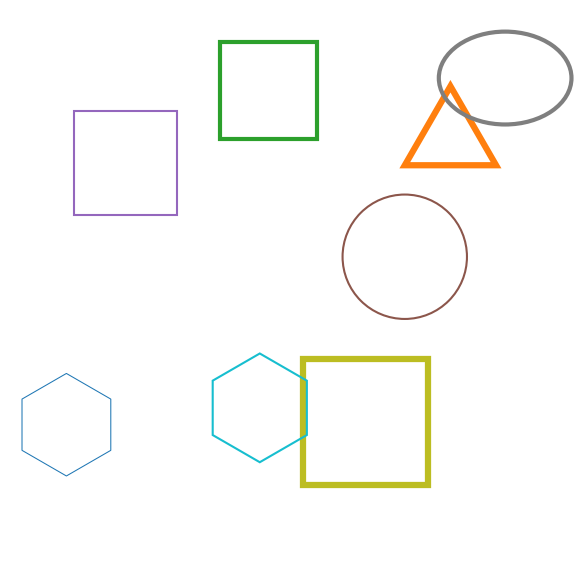[{"shape": "hexagon", "thickness": 0.5, "radius": 0.44, "center": [0.115, 0.264]}, {"shape": "triangle", "thickness": 3, "radius": 0.46, "center": [0.78, 0.759]}, {"shape": "square", "thickness": 2, "radius": 0.42, "center": [0.466, 0.842]}, {"shape": "square", "thickness": 1, "radius": 0.45, "center": [0.218, 0.717]}, {"shape": "circle", "thickness": 1, "radius": 0.54, "center": [0.701, 0.555]}, {"shape": "oval", "thickness": 2, "radius": 0.57, "center": [0.875, 0.864]}, {"shape": "square", "thickness": 3, "radius": 0.54, "center": [0.633, 0.268]}, {"shape": "hexagon", "thickness": 1, "radius": 0.47, "center": [0.45, 0.293]}]